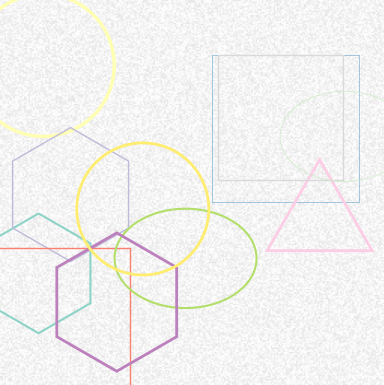[{"shape": "hexagon", "thickness": 1.5, "radius": 0.78, "center": [0.1, 0.29]}, {"shape": "circle", "thickness": 2.5, "radius": 0.92, "center": [0.112, 0.831]}, {"shape": "hexagon", "thickness": 1, "radius": 0.87, "center": [0.183, 0.495]}, {"shape": "square", "thickness": 1, "radius": 1.0, "center": [0.138, 0.155]}, {"shape": "square", "thickness": 0.5, "radius": 0.96, "center": [0.742, 0.666]}, {"shape": "oval", "thickness": 1.5, "radius": 0.92, "center": [0.482, 0.329]}, {"shape": "triangle", "thickness": 2, "radius": 0.79, "center": [0.83, 0.428]}, {"shape": "square", "thickness": 1, "radius": 0.81, "center": [0.729, 0.695]}, {"shape": "hexagon", "thickness": 2, "radius": 0.9, "center": [0.303, 0.215]}, {"shape": "oval", "thickness": 0.5, "radius": 0.84, "center": [0.895, 0.646]}, {"shape": "circle", "thickness": 2, "radius": 0.86, "center": [0.371, 0.457]}]